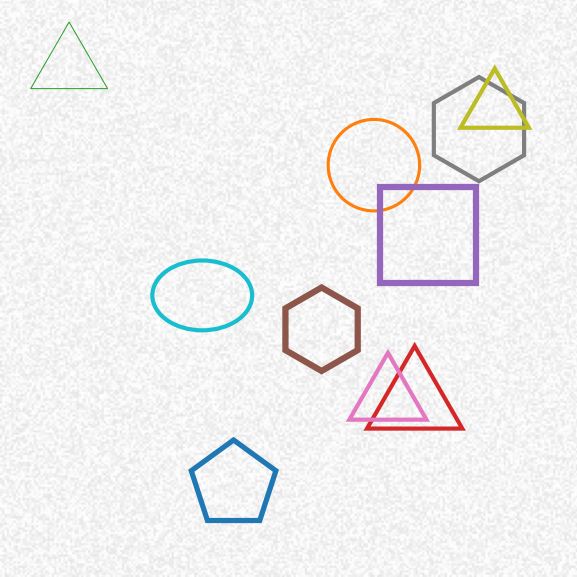[{"shape": "pentagon", "thickness": 2.5, "radius": 0.39, "center": [0.404, 0.16]}, {"shape": "circle", "thickness": 1.5, "radius": 0.4, "center": [0.647, 0.713]}, {"shape": "triangle", "thickness": 0.5, "radius": 0.38, "center": [0.12, 0.884]}, {"shape": "triangle", "thickness": 2, "radius": 0.48, "center": [0.718, 0.305]}, {"shape": "square", "thickness": 3, "radius": 0.42, "center": [0.742, 0.592]}, {"shape": "hexagon", "thickness": 3, "radius": 0.36, "center": [0.557, 0.429]}, {"shape": "triangle", "thickness": 2, "radius": 0.39, "center": [0.672, 0.311]}, {"shape": "hexagon", "thickness": 2, "radius": 0.45, "center": [0.829, 0.776]}, {"shape": "triangle", "thickness": 2, "radius": 0.34, "center": [0.857, 0.812]}, {"shape": "oval", "thickness": 2, "radius": 0.43, "center": [0.35, 0.488]}]